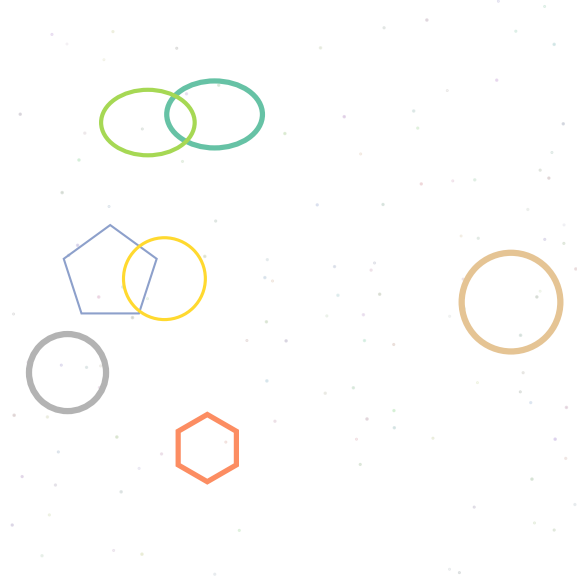[{"shape": "oval", "thickness": 2.5, "radius": 0.41, "center": [0.372, 0.801]}, {"shape": "hexagon", "thickness": 2.5, "radius": 0.29, "center": [0.359, 0.223]}, {"shape": "pentagon", "thickness": 1, "radius": 0.42, "center": [0.191, 0.525]}, {"shape": "oval", "thickness": 2, "radius": 0.41, "center": [0.256, 0.787]}, {"shape": "circle", "thickness": 1.5, "radius": 0.35, "center": [0.285, 0.517]}, {"shape": "circle", "thickness": 3, "radius": 0.43, "center": [0.885, 0.476]}, {"shape": "circle", "thickness": 3, "radius": 0.33, "center": [0.117, 0.354]}]